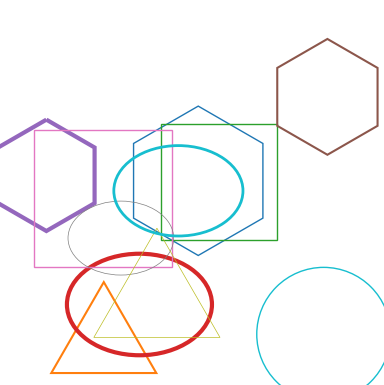[{"shape": "hexagon", "thickness": 1, "radius": 0.97, "center": [0.515, 0.53]}, {"shape": "triangle", "thickness": 1.5, "radius": 0.79, "center": [0.27, 0.11]}, {"shape": "square", "thickness": 1, "radius": 0.75, "center": [0.569, 0.527]}, {"shape": "oval", "thickness": 3, "radius": 0.94, "center": [0.362, 0.209]}, {"shape": "hexagon", "thickness": 3, "radius": 0.72, "center": [0.12, 0.545]}, {"shape": "hexagon", "thickness": 1.5, "radius": 0.75, "center": [0.85, 0.748]}, {"shape": "square", "thickness": 1, "radius": 0.89, "center": [0.267, 0.484]}, {"shape": "oval", "thickness": 0.5, "radius": 0.69, "center": [0.314, 0.382]}, {"shape": "triangle", "thickness": 0.5, "radius": 0.95, "center": [0.408, 0.218]}, {"shape": "oval", "thickness": 2, "radius": 0.84, "center": [0.463, 0.504]}, {"shape": "circle", "thickness": 1, "radius": 0.87, "center": [0.841, 0.132]}]